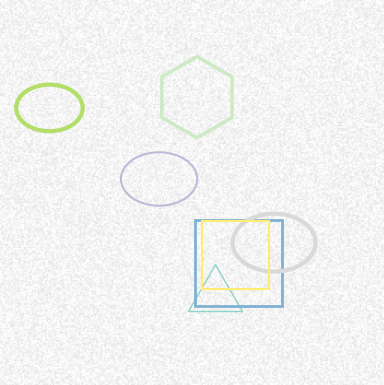[{"shape": "triangle", "thickness": 1, "radius": 0.41, "center": [0.56, 0.231]}, {"shape": "oval", "thickness": 1.5, "radius": 0.5, "center": [0.413, 0.535]}, {"shape": "square", "thickness": 2, "radius": 0.56, "center": [0.62, 0.317]}, {"shape": "oval", "thickness": 3, "radius": 0.43, "center": [0.128, 0.72]}, {"shape": "oval", "thickness": 3, "radius": 0.54, "center": [0.712, 0.37]}, {"shape": "hexagon", "thickness": 2.5, "radius": 0.53, "center": [0.512, 0.748]}, {"shape": "square", "thickness": 1.5, "radius": 0.44, "center": [0.611, 0.338]}]